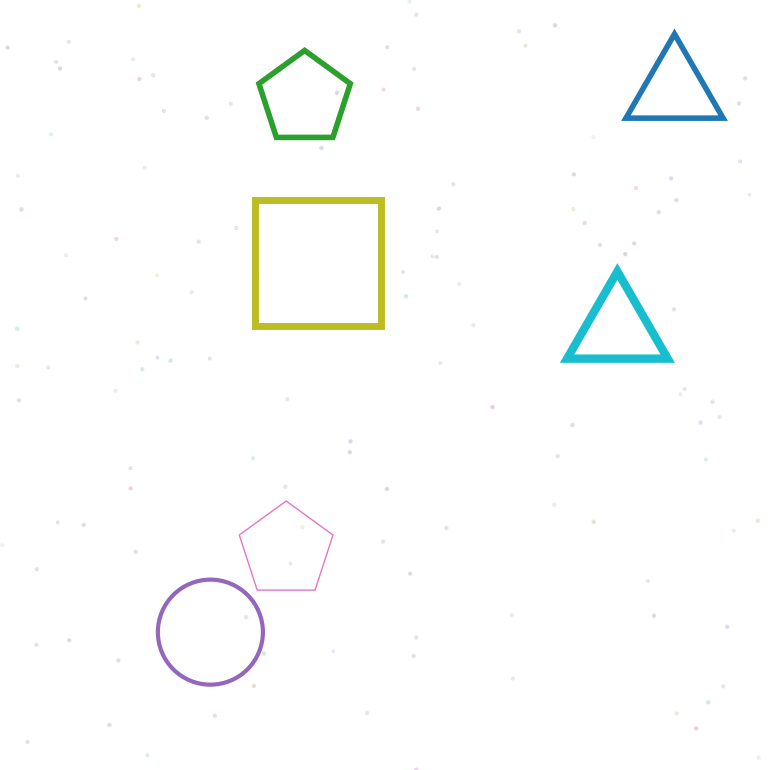[{"shape": "triangle", "thickness": 2, "radius": 0.36, "center": [0.876, 0.883]}, {"shape": "pentagon", "thickness": 2, "radius": 0.31, "center": [0.396, 0.872]}, {"shape": "circle", "thickness": 1.5, "radius": 0.34, "center": [0.273, 0.179]}, {"shape": "pentagon", "thickness": 0.5, "radius": 0.32, "center": [0.372, 0.285]}, {"shape": "square", "thickness": 2.5, "radius": 0.41, "center": [0.413, 0.659]}, {"shape": "triangle", "thickness": 3, "radius": 0.38, "center": [0.802, 0.572]}]